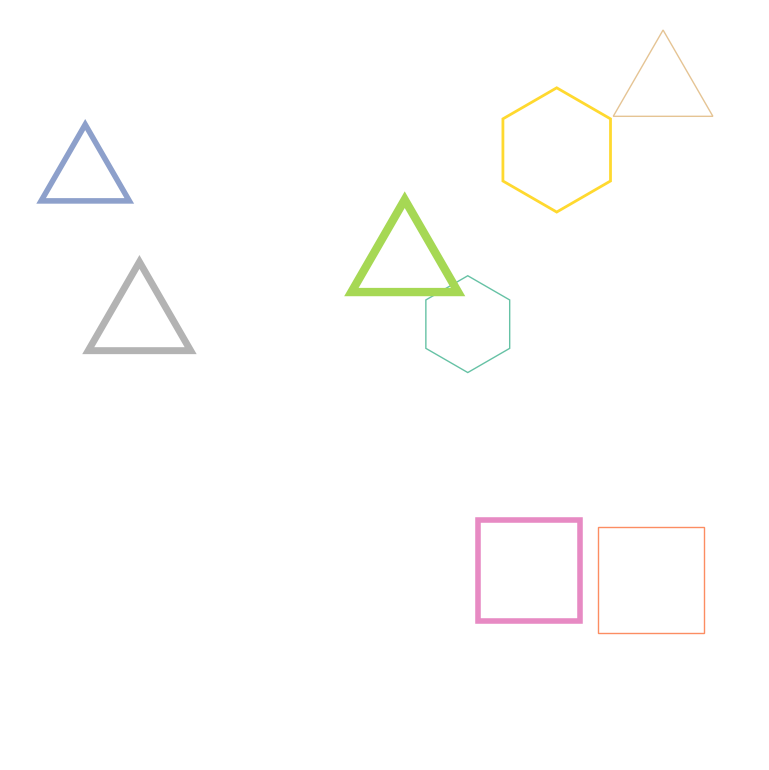[{"shape": "hexagon", "thickness": 0.5, "radius": 0.31, "center": [0.607, 0.579]}, {"shape": "square", "thickness": 0.5, "radius": 0.35, "center": [0.845, 0.246]}, {"shape": "triangle", "thickness": 2, "radius": 0.33, "center": [0.111, 0.772]}, {"shape": "square", "thickness": 2, "radius": 0.33, "center": [0.687, 0.259]}, {"shape": "triangle", "thickness": 3, "radius": 0.4, "center": [0.526, 0.661]}, {"shape": "hexagon", "thickness": 1, "radius": 0.4, "center": [0.723, 0.805]}, {"shape": "triangle", "thickness": 0.5, "radius": 0.37, "center": [0.861, 0.886]}, {"shape": "triangle", "thickness": 2.5, "radius": 0.38, "center": [0.181, 0.583]}]